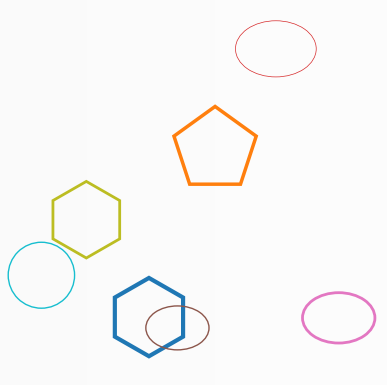[{"shape": "hexagon", "thickness": 3, "radius": 0.51, "center": [0.384, 0.176]}, {"shape": "pentagon", "thickness": 2.5, "radius": 0.56, "center": [0.555, 0.612]}, {"shape": "oval", "thickness": 0.5, "radius": 0.52, "center": [0.712, 0.873]}, {"shape": "oval", "thickness": 1, "radius": 0.41, "center": [0.458, 0.148]}, {"shape": "oval", "thickness": 2, "radius": 0.47, "center": [0.874, 0.174]}, {"shape": "hexagon", "thickness": 2, "radius": 0.5, "center": [0.223, 0.429]}, {"shape": "circle", "thickness": 1, "radius": 0.43, "center": [0.107, 0.285]}]